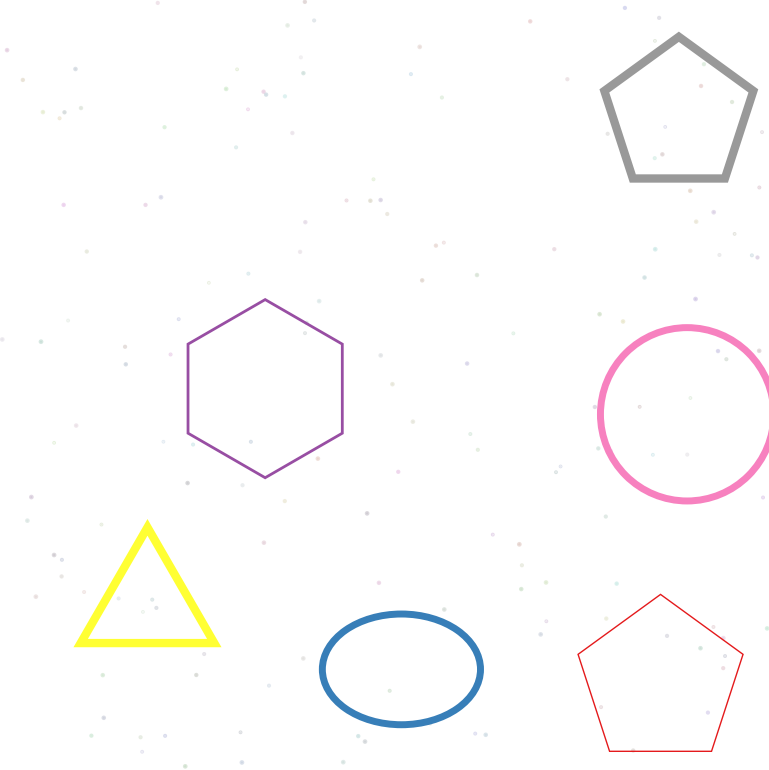[{"shape": "pentagon", "thickness": 0.5, "radius": 0.56, "center": [0.858, 0.115]}, {"shape": "oval", "thickness": 2.5, "radius": 0.51, "center": [0.521, 0.131]}, {"shape": "hexagon", "thickness": 1, "radius": 0.58, "center": [0.344, 0.495]}, {"shape": "triangle", "thickness": 3, "radius": 0.5, "center": [0.192, 0.215]}, {"shape": "circle", "thickness": 2.5, "radius": 0.56, "center": [0.892, 0.462]}, {"shape": "pentagon", "thickness": 3, "radius": 0.51, "center": [0.882, 0.85]}]